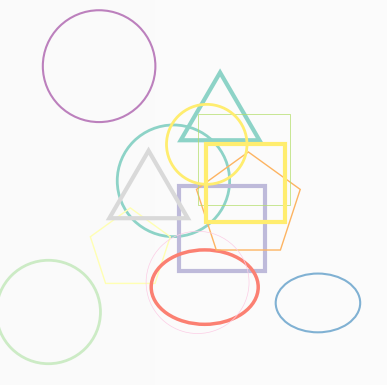[{"shape": "circle", "thickness": 2, "radius": 0.73, "center": [0.448, 0.53]}, {"shape": "triangle", "thickness": 3, "radius": 0.59, "center": [0.568, 0.694]}, {"shape": "pentagon", "thickness": 1, "radius": 0.54, "center": [0.336, 0.352]}, {"shape": "square", "thickness": 3, "radius": 0.55, "center": [0.572, 0.406]}, {"shape": "oval", "thickness": 2.5, "radius": 0.69, "center": [0.528, 0.254]}, {"shape": "oval", "thickness": 1.5, "radius": 0.55, "center": [0.821, 0.213]}, {"shape": "pentagon", "thickness": 1, "radius": 0.7, "center": [0.641, 0.465]}, {"shape": "square", "thickness": 0.5, "radius": 0.59, "center": [0.63, 0.586]}, {"shape": "circle", "thickness": 0.5, "radius": 0.66, "center": [0.51, 0.266]}, {"shape": "triangle", "thickness": 3, "radius": 0.58, "center": [0.383, 0.492]}, {"shape": "circle", "thickness": 1.5, "radius": 0.73, "center": [0.256, 0.828]}, {"shape": "circle", "thickness": 2, "radius": 0.67, "center": [0.125, 0.19]}, {"shape": "circle", "thickness": 2, "radius": 0.52, "center": [0.534, 0.625]}, {"shape": "square", "thickness": 3, "radius": 0.5, "center": [0.633, 0.525]}]